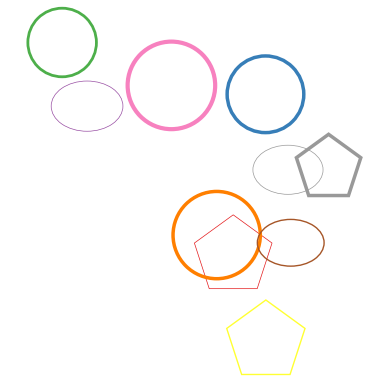[{"shape": "pentagon", "thickness": 0.5, "radius": 0.53, "center": [0.606, 0.336]}, {"shape": "circle", "thickness": 2.5, "radius": 0.5, "center": [0.69, 0.755]}, {"shape": "circle", "thickness": 2, "radius": 0.45, "center": [0.161, 0.89]}, {"shape": "oval", "thickness": 0.5, "radius": 0.47, "center": [0.226, 0.724]}, {"shape": "circle", "thickness": 2.5, "radius": 0.57, "center": [0.563, 0.389]}, {"shape": "pentagon", "thickness": 1, "radius": 0.53, "center": [0.691, 0.114]}, {"shape": "oval", "thickness": 1, "radius": 0.43, "center": [0.755, 0.369]}, {"shape": "circle", "thickness": 3, "radius": 0.57, "center": [0.445, 0.778]}, {"shape": "oval", "thickness": 0.5, "radius": 0.46, "center": [0.748, 0.559]}, {"shape": "pentagon", "thickness": 2.5, "radius": 0.44, "center": [0.853, 0.563]}]